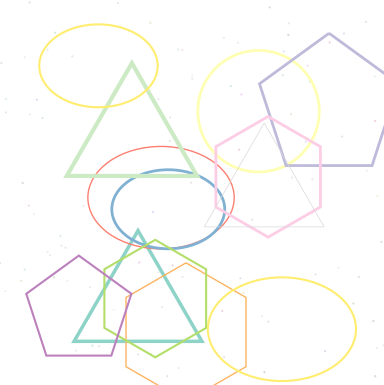[{"shape": "triangle", "thickness": 2.5, "radius": 0.96, "center": [0.358, 0.209]}, {"shape": "circle", "thickness": 2, "radius": 0.79, "center": [0.672, 0.711]}, {"shape": "pentagon", "thickness": 2, "radius": 0.95, "center": [0.855, 0.724]}, {"shape": "oval", "thickness": 1, "radius": 0.95, "center": [0.418, 0.487]}, {"shape": "oval", "thickness": 2, "radius": 0.73, "center": [0.437, 0.456]}, {"shape": "hexagon", "thickness": 1, "radius": 0.9, "center": [0.483, 0.137]}, {"shape": "hexagon", "thickness": 1.5, "radius": 0.76, "center": [0.403, 0.224]}, {"shape": "hexagon", "thickness": 2, "radius": 0.78, "center": [0.696, 0.541]}, {"shape": "triangle", "thickness": 0.5, "radius": 0.9, "center": [0.686, 0.501]}, {"shape": "pentagon", "thickness": 1.5, "radius": 0.72, "center": [0.205, 0.193]}, {"shape": "triangle", "thickness": 3, "radius": 0.98, "center": [0.343, 0.641]}, {"shape": "oval", "thickness": 1.5, "radius": 0.96, "center": [0.732, 0.145]}, {"shape": "oval", "thickness": 1.5, "radius": 0.77, "center": [0.256, 0.829]}]